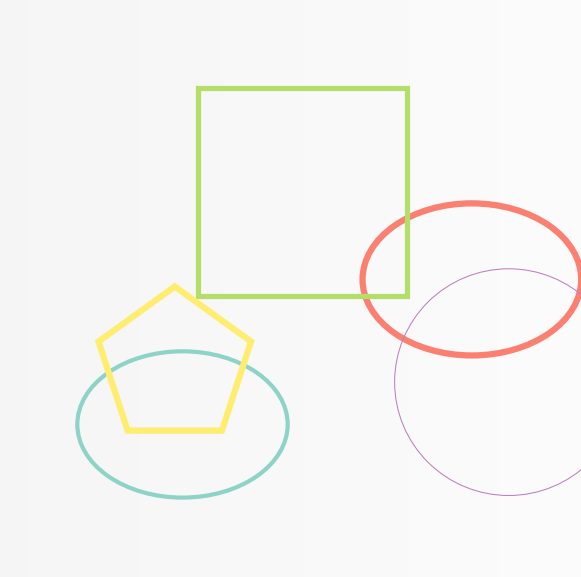[{"shape": "oval", "thickness": 2, "radius": 0.9, "center": [0.314, 0.264]}, {"shape": "oval", "thickness": 3, "radius": 0.94, "center": [0.812, 0.515]}, {"shape": "square", "thickness": 2.5, "radius": 0.9, "center": [0.52, 0.666]}, {"shape": "circle", "thickness": 0.5, "radius": 0.98, "center": [0.875, 0.337]}, {"shape": "pentagon", "thickness": 3, "radius": 0.69, "center": [0.301, 0.365]}]